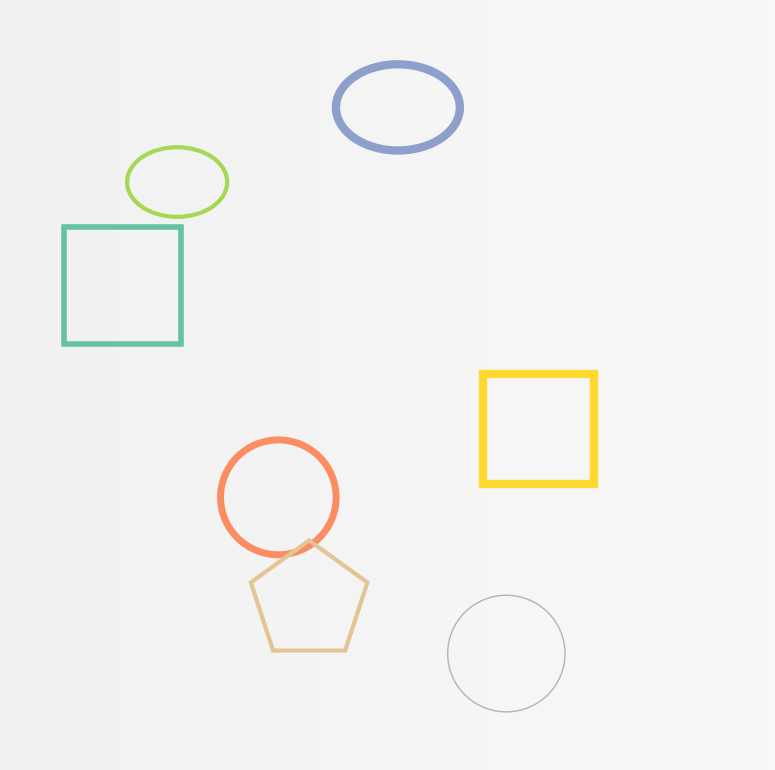[{"shape": "square", "thickness": 2, "radius": 0.38, "center": [0.158, 0.63]}, {"shape": "circle", "thickness": 2.5, "radius": 0.37, "center": [0.359, 0.354]}, {"shape": "oval", "thickness": 3, "radius": 0.4, "center": [0.513, 0.861]}, {"shape": "oval", "thickness": 1.5, "radius": 0.32, "center": [0.229, 0.764]}, {"shape": "square", "thickness": 3, "radius": 0.36, "center": [0.695, 0.443]}, {"shape": "pentagon", "thickness": 1.5, "radius": 0.4, "center": [0.399, 0.219]}, {"shape": "circle", "thickness": 0.5, "radius": 0.38, "center": [0.653, 0.151]}]